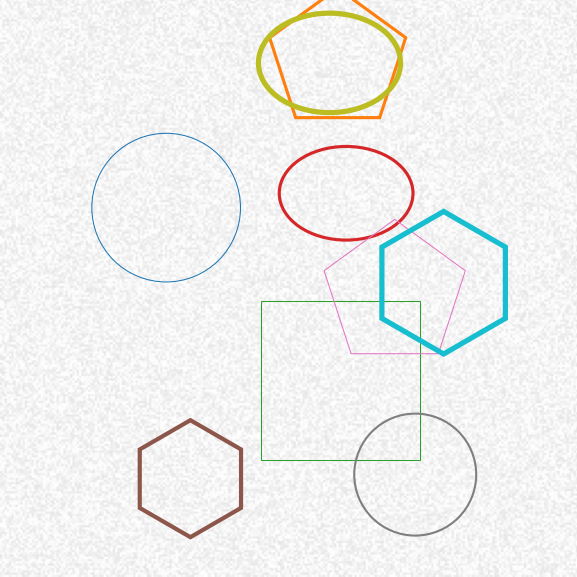[{"shape": "circle", "thickness": 0.5, "radius": 0.64, "center": [0.288, 0.64]}, {"shape": "pentagon", "thickness": 1.5, "radius": 0.62, "center": [0.585, 0.896]}, {"shape": "square", "thickness": 0.5, "radius": 0.69, "center": [0.589, 0.341]}, {"shape": "oval", "thickness": 1.5, "radius": 0.58, "center": [0.599, 0.664]}, {"shape": "hexagon", "thickness": 2, "radius": 0.51, "center": [0.33, 0.17]}, {"shape": "pentagon", "thickness": 0.5, "radius": 0.64, "center": [0.683, 0.491]}, {"shape": "circle", "thickness": 1, "radius": 0.53, "center": [0.719, 0.177]}, {"shape": "oval", "thickness": 2.5, "radius": 0.62, "center": [0.571, 0.89]}, {"shape": "hexagon", "thickness": 2.5, "radius": 0.62, "center": [0.768, 0.51]}]